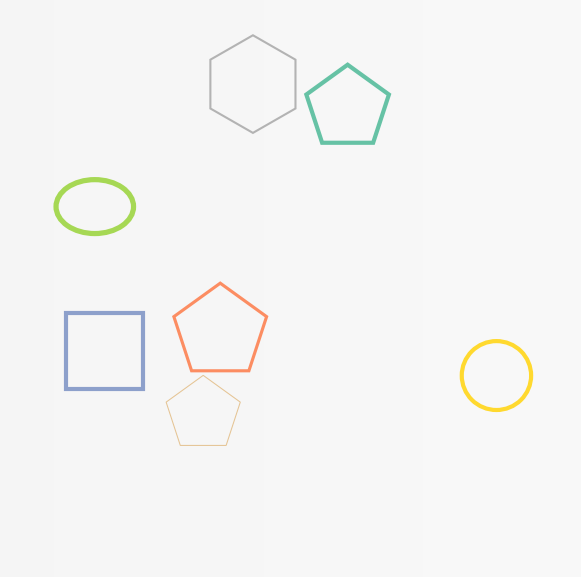[{"shape": "pentagon", "thickness": 2, "radius": 0.37, "center": [0.598, 0.812]}, {"shape": "pentagon", "thickness": 1.5, "radius": 0.42, "center": [0.379, 0.425]}, {"shape": "square", "thickness": 2, "radius": 0.33, "center": [0.18, 0.392]}, {"shape": "oval", "thickness": 2.5, "radius": 0.33, "center": [0.163, 0.641]}, {"shape": "circle", "thickness": 2, "radius": 0.3, "center": [0.854, 0.349]}, {"shape": "pentagon", "thickness": 0.5, "radius": 0.34, "center": [0.35, 0.282]}, {"shape": "hexagon", "thickness": 1, "radius": 0.42, "center": [0.435, 0.854]}]